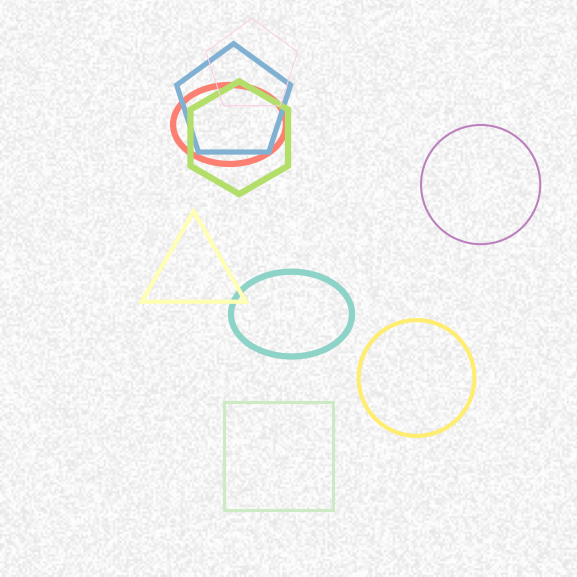[{"shape": "oval", "thickness": 3, "radius": 0.52, "center": [0.505, 0.455]}, {"shape": "triangle", "thickness": 2, "radius": 0.52, "center": [0.335, 0.529]}, {"shape": "oval", "thickness": 3, "radius": 0.49, "center": [0.397, 0.784]}, {"shape": "pentagon", "thickness": 2.5, "radius": 0.52, "center": [0.405, 0.82]}, {"shape": "hexagon", "thickness": 3, "radius": 0.49, "center": [0.414, 0.761]}, {"shape": "pentagon", "thickness": 0.5, "radius": 0.42, "center": [0.436, 0.884]}, {"shape": "circle", "thickness": 1, "radius": 0.52, "center": [0.832, 0.68]}, {"shape": "square", "thickness": 1.5, "radius": 0.47, "center": [0.482, 0.209]}, {"shape": "circle", "thickness": 2, "radius": 0.5, "center": [0.721, 0.345]}]